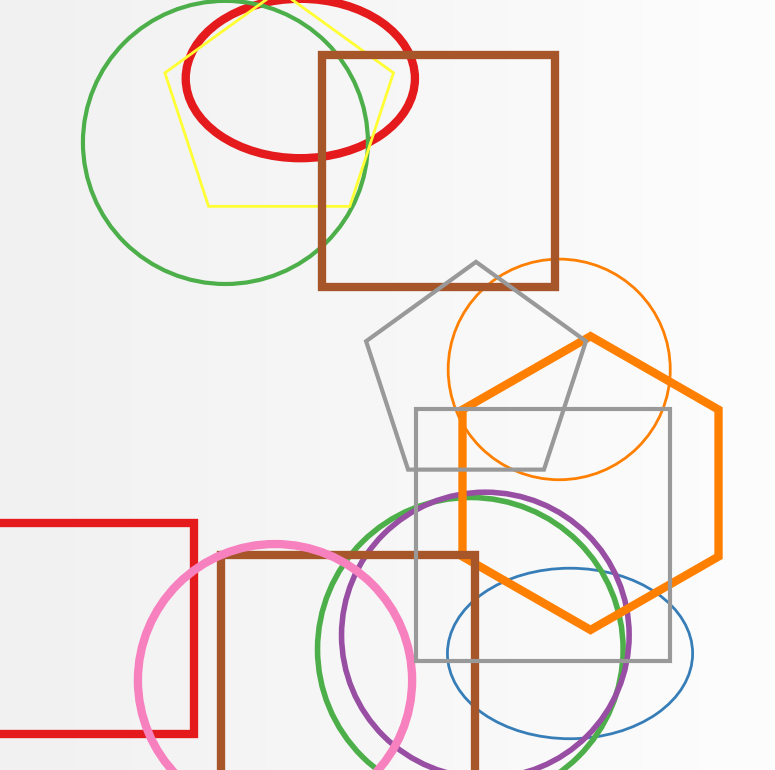[{"shape": "square", "thickness": 3, "radius": 0.69, "center": [0.113, 0.184]}, {"shape": "oval", "thickness": 3, "radius": 0.74, "center": [0.388, 0.898]}, {"shape": "oval", "thickness": 1, "radius": 0.79, "center": [0.736, 0.151]}, {"shape": "circle", "thickness": 2, "radius": 0.99, "center": [0.607, 0.157]}, {"shape": "circle", "thickness": 1.5, "radius": 0.92, "center": [0.291, 0.815]}, {"shape": "circle", "thickness": 2, "radius": 0.93, "center": [0.626, 0.175]}, {"shape": "hexagon", "thickness": 3, "radius": 0.95, "center": [0.762, 0.373]}, {"shape": "circle", "thickness": 1, "radius": 0.72, "center": [0.722, 0.52]}, {"shape": "pentagon", "thickness": 1, "radius": 0.78, "center": [0.36, 0.857]}, {"shape": "square", "thickness": 3, "radius": 0.75, "center": [0.565, 0.778]}, {"shape": "square", "thickness": 3, "radius": 0.82, "center": [0.449, 0.115]}, {"shape": "circle", "thickness": 3, "radius": 0.88, "center": [0.355, 0.117]}, {"shape": "square", "thickness": 1.5, "radius": 0.82, "center": [0.7, 0.305]}, {"shape": "pentagon", "thickness": 1.5, "radius": 0.75, "center": [0.614, 0.511]}]